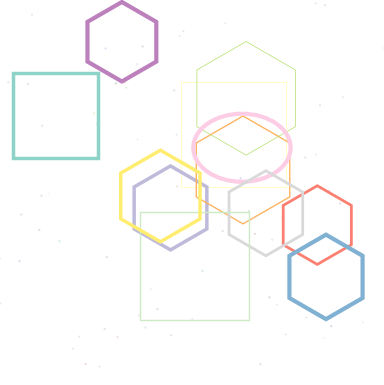[{"shape": "square", "thickness": 2.5, "radius": 0.55, "center": [0.144, 0.699]}, {"shape": "square", "thickness": 0.5, "radius": 0.68, "center": [0.606, 0.651]}, {"shape": "hexagon", "thickness": 2.5, "radius": 0.55, "center": [0.443, 0.46]}, {"shape": "hexagon", "thickness": 2, "radius": 0.51, "center": [0.824, 0.415]}, {"shape": "hexagon", "thickness": 3, "radius": 0.55, "center": [0.847, 0.281]}, {"shape": "hexagon", "thickness": 1, "radius": 0.7, "center": [0.631, 0.559]}, {"shape": "hexagon", "thickness": 0.5, "radius": 0.74, "center": [0.639, 0.745]}, {"shape": "oval", "thickness": 3, "radius": 0.63, "center": [0.628, 0.616]}, {"shape": "hexagon", "thickness": 2, "radius": 0.55, "center": [0.691, 0.446]}, {"shape": "hexagon", "thickness": 3, "radius": 0.52, "center": [0.317, 0.892]}, {"shape": "square", "thickness": 1, "radius": 0.7, "center": [0.505, 0.309]}, {"shape": "hexagon", "thickness": 2.5, "radius": 0.59, "center": [0.417, 0.491]}]